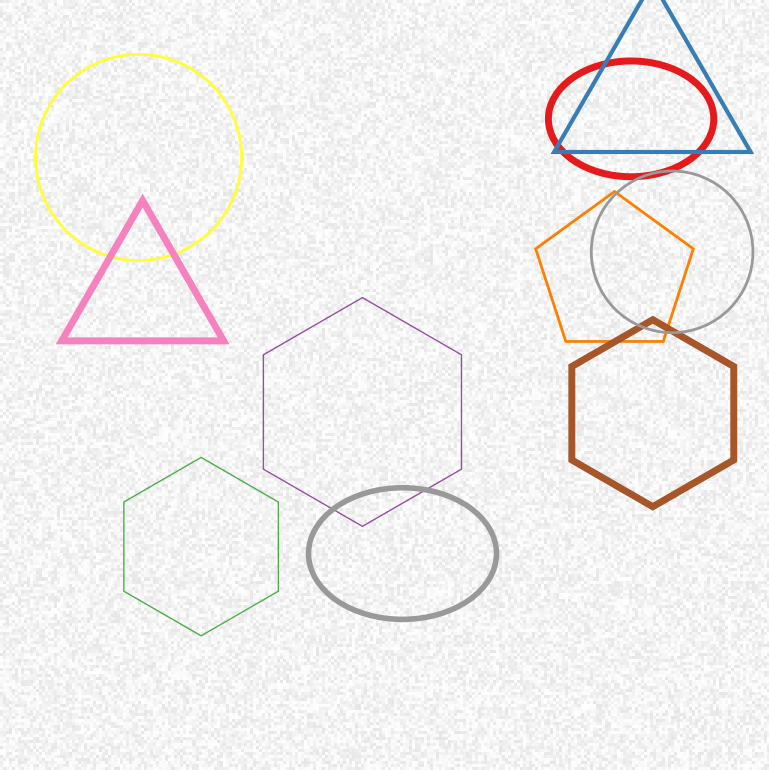[{"shape": "oval", "thickness": 2.5, "radius": 0.54, "center": [0.82, 0.846]}, {"shape": "triangle", "thickness": 1.5, "radius": 0.74, "center": [0.847, 0.876]}, {"shape": "hexagon", "thickness": 0.5, "radius": 0.58, "center": [0.261, 0.29]}, {"shape": "hexagon", "thickness": 0.5, "radius": 0.74, "center": [0.471, 0.465]}, {"shape": "pentagon", "thickness": 1, "radius": 0.54, "center": [0.798, 0.644]}, {"shape": "circle", "thickness": 1, "radius": 0.67, "center": [0.18, 0.796]}, {"shape": "hexagon", "thickness": 2.5, "radius": 0.61, "center": [0.848, 0.463]}, {"shape": "triangle", "thickness": 2.5, "radius": 0.61, "center": [0.185, 0.618]}, {"shape": "circle", "thickness": 1, "radius": 0.52, "center": [0.873, 0.673]}, {"shape": "oval", "thickness": 2, "radius": 0.61, "center": [0.523, 0.281]}]